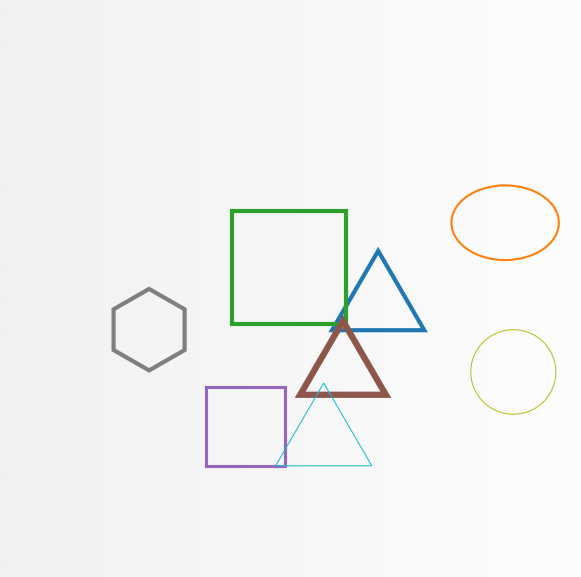[{"shape": "triangle", "thickness": 2, "radius": 0.46, "center": [0.651, 0.473]}, {"shape": "oval", "thickness": 1, "radius": 0.46, "center": [0.869, 0.613]}, {"shape": "square", "thickness": 2, "radius": 0.49, "center": [0.497, 0.536]}, {"shape": "square", "thickness": 1.5, "radius": 0.34, "center": [0.423, 0.261]}, {"shape": "triangle", "thickness": 3, "radius": 0.43, "center": [0.59, 0.358]}, {"shape": "hexagon", "thickness": 2, "radius": 0.35, "center": [0.257, 0.428]}, {"shape": "circle", "thickness": 0.5, "radius": 0.37, "center": [0.883, 0.355]}, {"shape": "triangle", "thickness": 0.5, "radius": 0.48, "center": [0.557, 0.24]}]